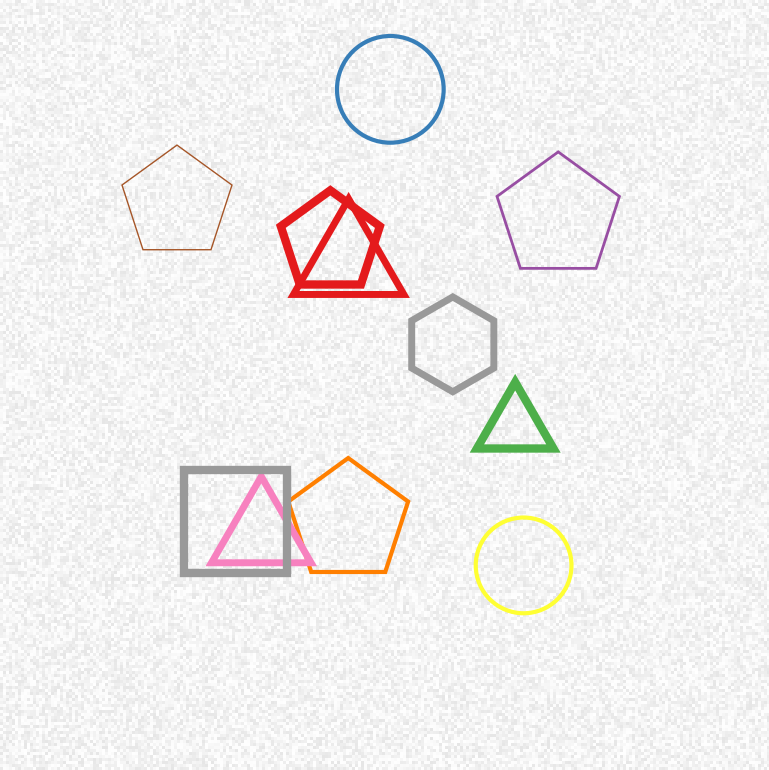[{"shape": "triangle", "thickness": 2.5, "radius": 0.41, "center": [0.453, 0.659]}, {"shape": "pentagon", "thickness": 3, "radius": 0.34, "center": [0.429, 0.685]}, {"shape": "circle", "thickness": 1.5, "radius": 0.35, "center": [0.507, 0.884]}, {"shape": "triangle", "thickness": 3, "radius": 0.29, "center": [0.669, 0.446]}, {"shape": "pentagon", "thickness": 1, "radius": 0.42, "center": [0.725, 0.719]}, {"shape": "pentagon", "thickness": 1.5, "radius": 0.41, "center": [0.452, 0.323]}, {"shape": "circle", "thickness": 1.5, "radius": 0.31, "center": [0.68, 0.266]}, {"shape": "pentagon", "thickness": 0.5, "radius": 0.38, "center": [0.23, 0.736]}, {"shape": "triangle", "thickness": 2.5, "radius": 0.37, "center": [0.339, 0.306]}, {"shape": "square", "thickness": 3, "radius": 0.34, "center": [0.306, 0.322]}, {"shape": "hexagon", "thickness": 2.5, "radius": 0.31, "center": [0.588, 0.553]}]